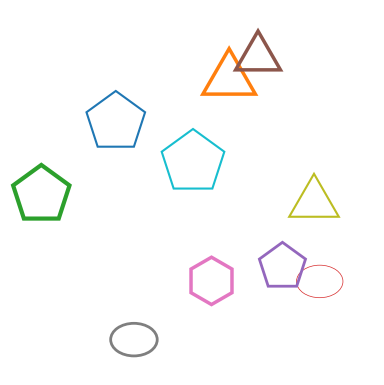[{"shape": "pentagon", "thickness": 1.5, "radius": 0.4, "center": [0.301, 0.684]}, {"shape": "triangle", "thickness": 2.5, "radius": 0.39, "center": [0.595, 0.795]}, {"shape": "pentagon", "thickness": 3, "radius": 0.38, "center": [0.107, 0.495]}, {"shape": "oval", "thickness": 0.5, "radius": 0.3, "center": [0.83, 0.269]}, {"shape": "pentagon", "thickness": 2, "radius": 0.32, "center": [0.734, 0.308]}, {"shape": "triangle", "thickness": 2.5, "radius": 0.34, "center": [0.67, 0.852]}, {"shape": "hexagon", "thickness": 2.5, "radius": 0.31, "center": [0.549, 0.27]}, {"shape": "oval", "thickness": 2, "radius": 0.3, "center": [0.348, 0.118]}, {"shape": "triangle", "thickness": 1.5, "radius": 0.37, "center": [0.816, 0.474]}, {"shape": "pentagon", "thickness": 1.5, "radius": 0.43, "center": [0.501, 0.579]}]